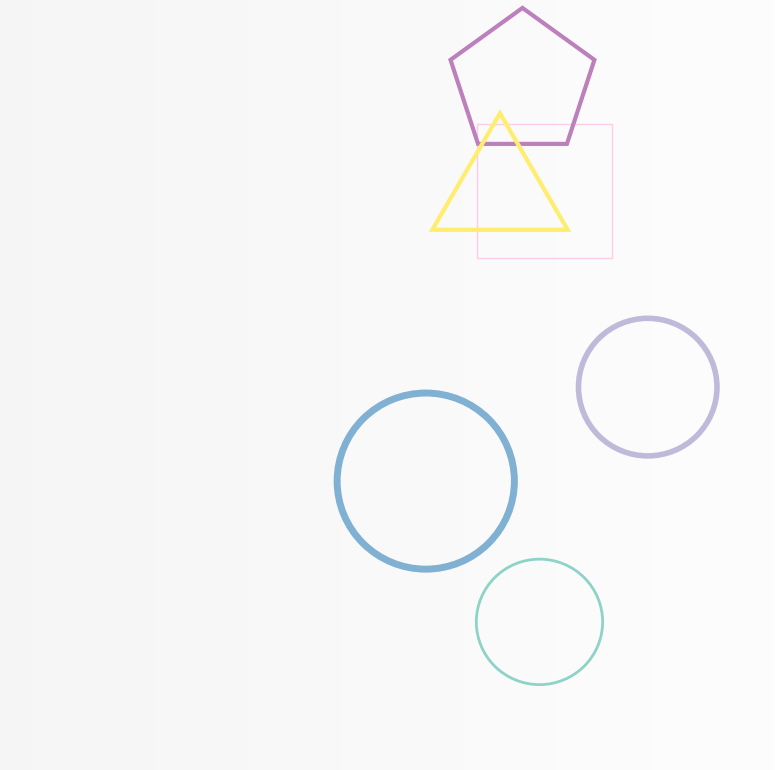[{"shape": "circle", "thickness": 1, "radius": 0.41, "center": [0.696, 0.192]}, {"shape": "circle", "thickness": 2, "radius": 0.45, "center": [0.836, 0.497]}, {"shape": "circle", "thickness": 2.5, "radius": 0.57, "center": [0.549, 0.375]}, {"shape": "square", "thickness": 0.5, "radius": 0.44, "center": [0.703, 0.752]}, {"shape": "pentagon", "thickness": 1.5, "radius": 0.49, "center": [0.674, 0.892]}, {"shape": "triangle", "thickness": 1.5, "radius": 0.5, "center": [0.645, 0.752]}]